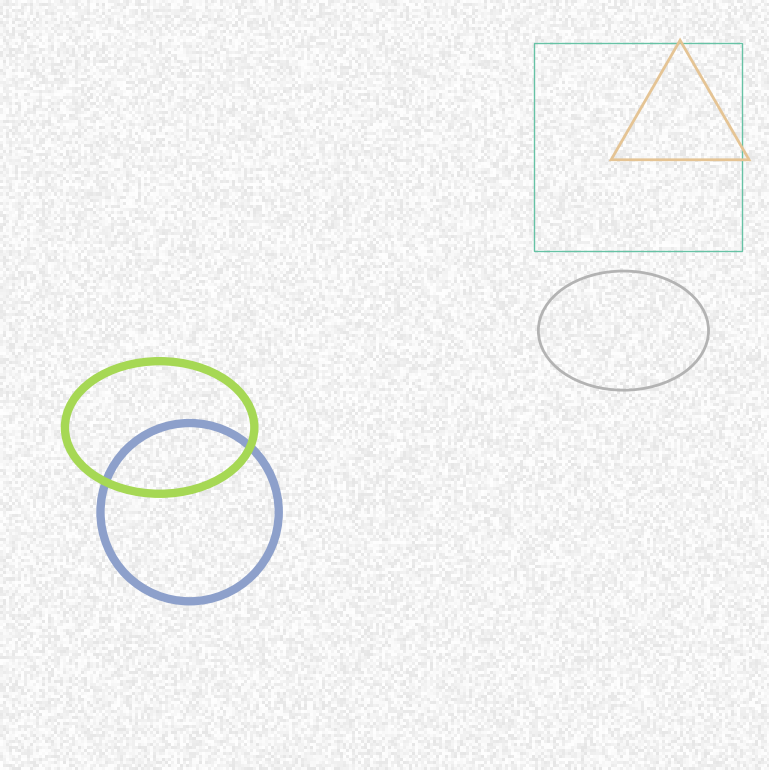[{"shape": "square", "thickness": 0.5, "radius": 0.68, "center": [0.828, 0.809]}, {"shape": "circle", "thickness": 3, "radius": 0.58, "center": [0.246, 0.335]}, {"shape": "oval", "thickness": 3, "radius": 0.61, "center": [0.207, 0.445]}, {"shape": "triangle", "thickness": 1, "radius": 0.52, "center": [0.883, 0.844]}, {"shape": "oval", "thickness": 1, "radius": 0.55, "center": [0.81, 0.571]}]